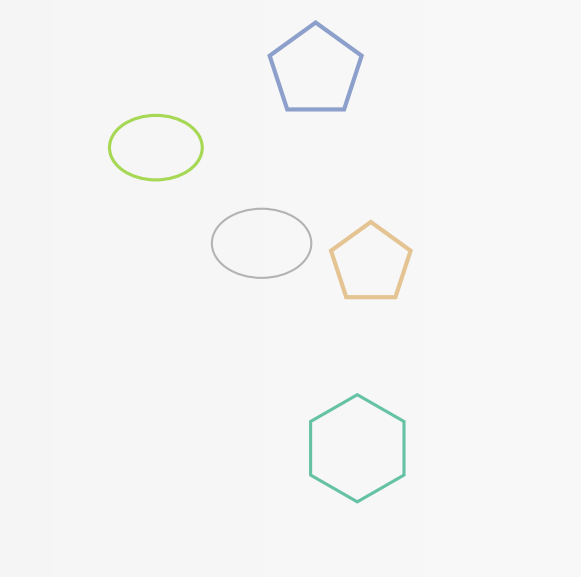[{"shape": "hexagon", "thickness": 1.5, "radius": 0.46, "center": [0.615, 0.223]}, {"shape": "pentagon", "thickness": 2, "radius": 0.42, "center": [0.543, 0.877]}, {"shape": "oval", "thickness": 1.5, "radius": 0.4, "center": [0.268, 0.743]}, {"shape": "pentagon", "thickness": 2, "radius": 0.36, "center": [0.638, 0.543]}, {"shape": "oval", "thickness": 1, "radius": 0.43, "center": [0.45, 0.578]}]